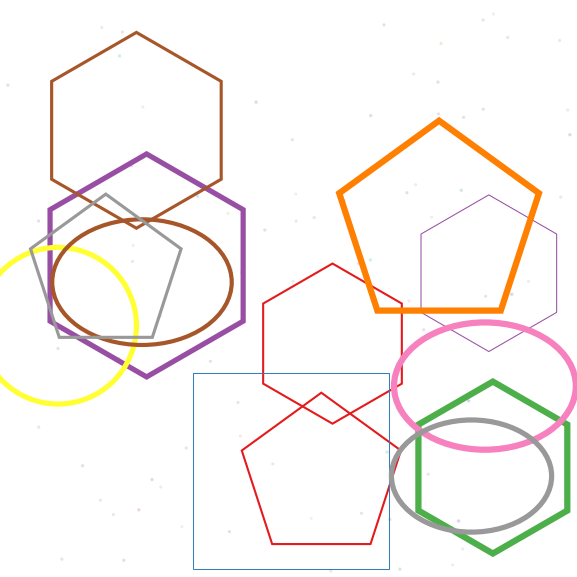[{"shape": "hexagon", "thickness": 1, "radius": 0.69, "center": [0.576, 0.404]}, {"shape": "pentagon", "thickness": 1, "radius": 0.72, "center": [0.556, 0.174]}, {"shape": "square", "thickness": 0.5, "radius": 0.85, "center": [0.504, 0.183]}, {"shape": "hexagon", "thickness": 3, "radius": 0.74, "center": [0.853, 0.19]}, {"shape": "hexagon", "thickness": 2.5, "radius": 0.97, "center": [0.254, 0.54]}, {"shape": "hexagon", "thickness": 0.5, "radius": 0.68, "center": [0.846, 0.526]}, {"shape": "pentagon", "thickness": 3, "radius": 0.91, "center": [0.76, 0.608]}, {"shape": "circle", "thickness": 2.5, "radius": 0.68, "center": [0.101, 0.435]}, {"shape": "hexagon", "thickness": 1.5, "radius": 0.85, "center": [0.236, 0.774]}, {"shape": "oval", "thickness": 2, "radius": 0.78, "center": [0.246, 0.511]}, {"shape": "oval", "thickness": 3, "radius": 0.79, "center": [0.84, 0.331]}, {"shape": "pentagon", "thickness": 1.5, "radius": 0.69, "center": [0.183, 0.526]}, {"shape": "oval", "thickness": 2.5, "radius": 0.69, "center": [0.816, 0.175]}]